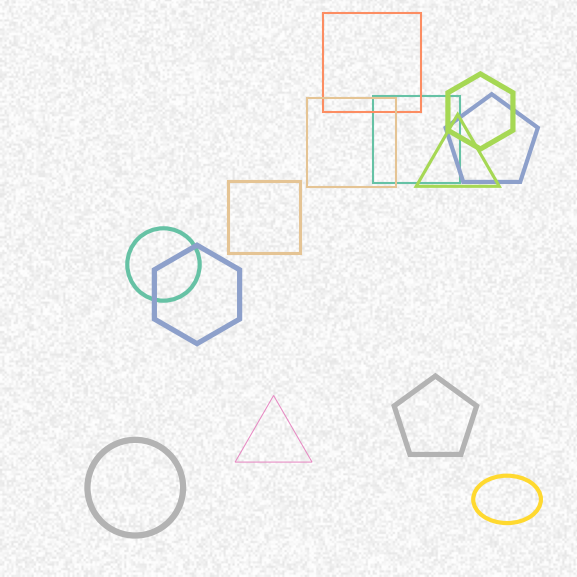[{"shape": "circle", "thickness": 2, "radius": 0.31, "center": [0.283, 0.541]}, {"shape": "square", "thickness": 1, "radius": 0.38, "center": [0.721, 0.758]}, {"shape": "square", "thickness": 1, "radius": 0.43, "center": [0.644, 0.891]}, {"shape": "hexagon", "thickness": 2.5, "radius": 0.43, "center": [0.341, 0.489]}, {"shape": "pentagon", "thickness": 2, "radius": 0.42, "center": [0.851, 0.752]}, {"shape": "triangle", "thickness": 0.5, "radius": 0.38, "center": [0.474, 0.237]}, {"shape": "hexagon", "thickness": 2.5, "radius": 0.32, "center": [0.832, 0.806]}, {"shape": "triangle", "thickness": 1.5, "radius": 0.42, "center": [0.793, 0.718]}, {"shape": "oval", "thickness": 2, "radius": 0.29, "center": [0.878, 0.134]}, {"shape": "square", "thickness": 1, "radius": 0.39, "center": [0.609, 0.752]}, {"shape": "square", "thickness": 1.5, "radius": 0.31, "center": [0.457, 0.624]}, {"shape": "pentagon", "thickness": 2.5, "radius": 0.38, "center": [0.754, 0.273]}, {"shape": "circle", "thickness": 3, "radius": 0.41, "center": [0.234, 0.155]}]